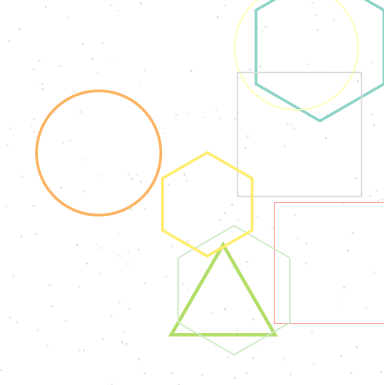[{"shape": "hexagon", "thickness": 2, "radius": 0.96, "center": [0.831, 0.878]}, {"shape": "circle", "thickness": 1, "radius": 0.8, "center": [0.77, 0.875]}, {"shape": "square", "thickness": 0.5, "radius": 0.78, "center": [0.869, 0.318]}, {"shape": "circle", "thickness": 2, "radius": 0.81, "center": [0.256, 0.603]}, {"shape": "triangle", "thickness": 2.5, "radius": 0.78, "center": [0.58, 0.208]}, {"shape": "square", "thickness": 1, "radius": 0.8, "center": [0.777, 0.653]}, {"shape": "hexagon", "thickness": 1, "radius": 0.84, "center": [0.608, 0.246]}, {"shape": "hexagon", "thickness": 2, "radius": 0.67, "center": [0.538, 0.469]}]